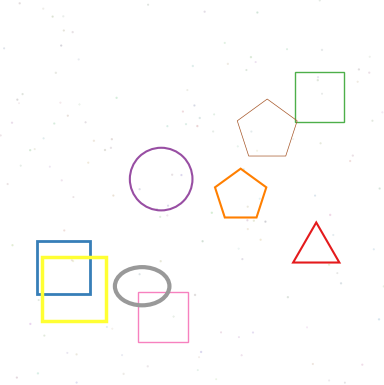[{"shape": "triangle", "thickness": 1.5, "radius": 0.35, "center": [0.821, 0.353]}, {"shape": "square", "thickness": 2, "radius": 0.34, "center": [0.165, 0.306]}, {"shape": "square", "thickness": 1, "radius": 0.32, "center": [0.829, 0.748]}, {"shape": "circle", "thickness": 1.5, "radius": 0.41, "center": [0.419, 0.535]}, {"shape": "pentagon", "thickness": 1.5, "radius": 0.35, "center": [0.625, 0.492]}, {"shape": "square", "thickness": 2.5, "radius": 0.42, "center": [0.191, 0.25]}, {"shape": "pentagon", "thickness": 0.5, "radius": 0.41, "center": [0.694, 0.661]}, {"shape": "square", "thickness": 1, "radius": 0.33, "center": [0.423, 0.178]}, {"shape": "oval", "thickness": 3, "radius": 0.35, "center": [0.369, 0.257]}]